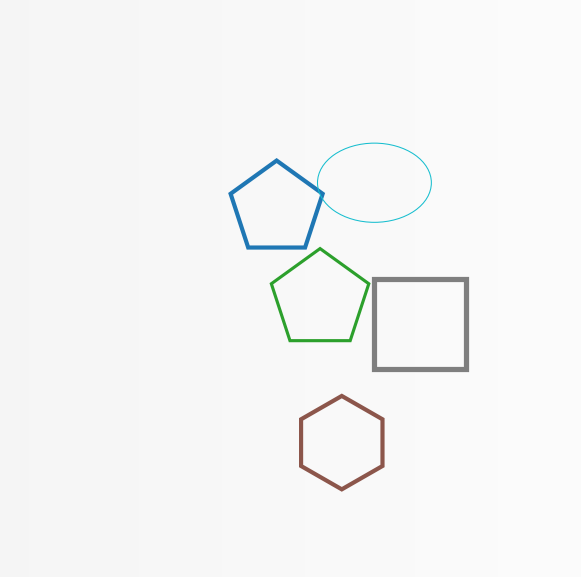[{"shape": "pentagon", "thickness": 2, "radius": 0.42, "center": [0.476, 0.638]}, {"shape": "pentagon", "thickness": 1.5, "radius": 0.44, "center": [0.551, 0.481]}, {"shape": "hexagon", "thickness": 2, "radius": 0.4, "center": [0.588, 0.233]}, {"shape": "square", "thickness": 2.5, "radius": 0.39, "center": [0.722, 0.438]}, {"shape": "oval", "thickness": 0.5, "radius": 0.49, "center": [0.644, 0.683]}]